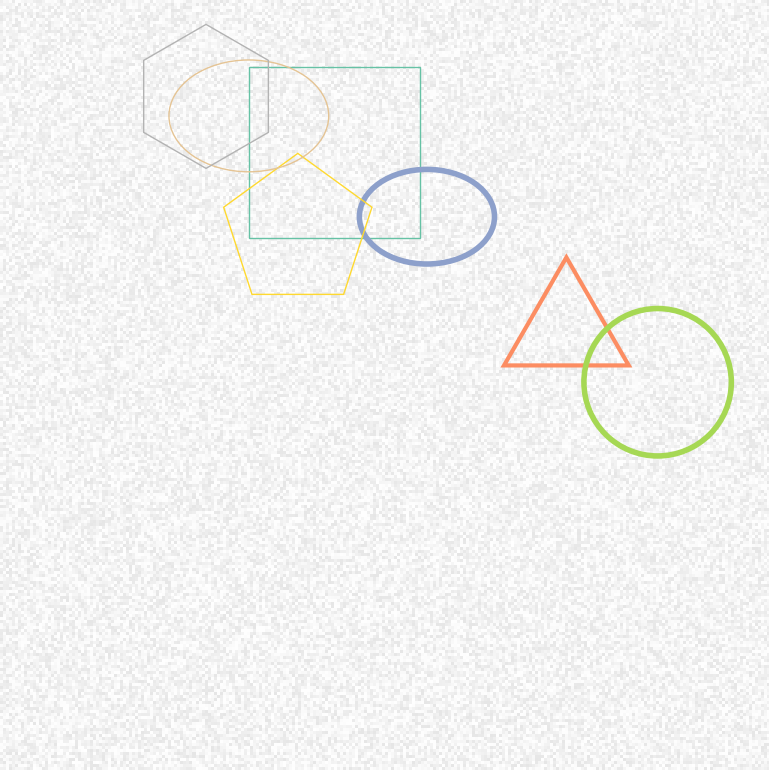[{"shape": "square", "thickness": 0.5, "radius": 0.55, "center": [0.434, 0.802]}, {"shape": "triangle", "thickness": 1.5, "radius": 0.47, "center": [0.736, 0.572]}, {"shape": "oval", "thickness": 2, "radius": 0.44, "center": [0.554, 0.719]}, {"shape": "circle", "thickness": 2, "radius": 0.48, "center": [0.854, 0.504]}, {"shape": "pentagon", "thickness": 0.5, "radius": 0.51, "center": [0.387, 0.7]}, {"shape": "oval", "thickness": 0.5, "radius": 0.52, "center": [0.323, 0.85]}, {"shape": "hexagon", "thickness": 0.5, "radius": 0.47, "center": [0.268, 0.875]}]